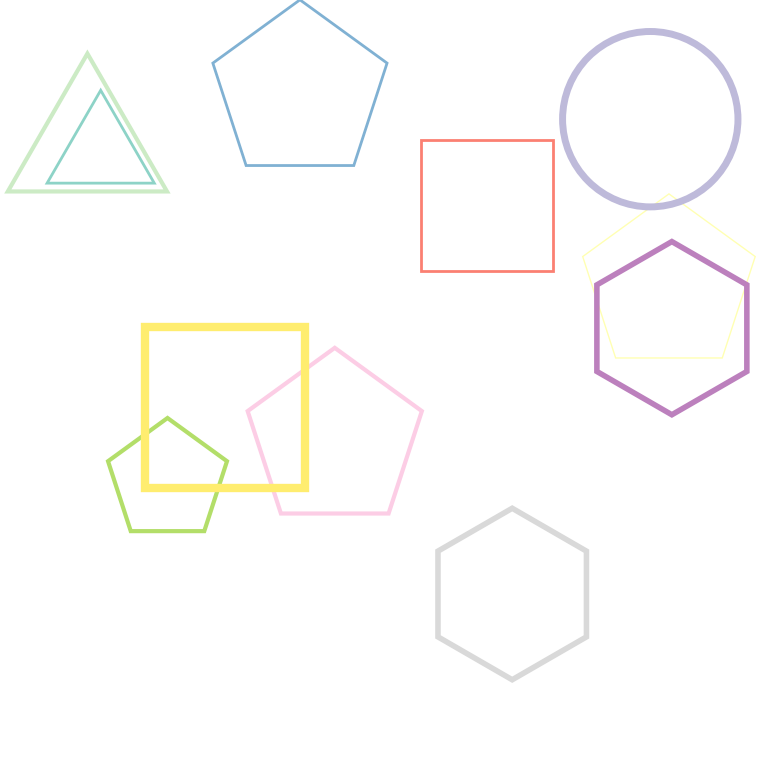[{"shape": "triangle", "thickness": 1, "radius": 0.4, "center": [0.131, 0.802]}, {"shape": "pentagon", "thickness": 0.5, "radius": 0.59, "center": [0.869, 0.63]}, {"shape": "circle", "thickness": 2.5, "radius": 0.57, "center": [0.845, 0.845]}, {"shape": "square", "thickness": 1, "radius": 0.43, "center": [0.632, 0.733]}, {"shape": "pentagon", "thickness": 1, "radius": 0.59, "center": [0.39, 0.881]}, {"shape": "pentagon", "thickness": 1.5, "radius": 0.41, "center": [0.218, 0.376]}, {"shape": "pentagon", "thickness": 1.5, "radius": 0.59, "center": [0.435, 0.429]}, {"shape": "hexagon", "thickness": 2, "radius": 0.56, "center": [0.665, 0.229]}, {"shape": "hexagon", "thickness": 2, "radius": 0.56, "center": [0.873, 0.574]}, {"shape": "triangle", "thickness": 1.5, "radius": 0.6, "center": [0.114, 0.811]}, {"shape": "square", "thickness": 3, "radius": 0.52, "center": [0.292, 0.471]}]